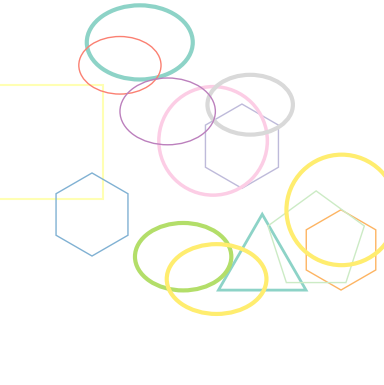[{"shape": "triangle", "thickness": 2, "radius": 0.66, "center": [0.681, 0.312]}, {"shape": "oval", "thickness": 3, "radius": 0.69, "center": [0.363, 0.89]}, {"shape": "square", "thickness": 1.5, "radius": 0.74, "center": [0.119, 0.631]}, {"shape": "hexagon", "thickness": 1, "radius": 0.55, "center": [0.628, 0.62]}, {"shape": "oval", "thickness": 1, "radius": 0.53, "center": [0.311, 0.83]}, {"shape": "hexagon", "thickness": 1, "radius": 0.54, "center": [0.239, 0.443]}, {"shape": "hexagon", "thickness": 1, "radius": 0.52, "center": [0.886, 0.351]}, {"shape": "oval", "thickness": 3, "radius": 0.63, "center": [0.476, 0.333]}, {"shape": "circle", "thickness": 2.5, "radius": 0.7, "center": [0.553, 0.634]}, {"shape": "oval", "thickness": 3, "radius": 0.55, "center": [0.65, 0.728]}, {"shape": "oval", "thickness": 1, "radius": 0.62, "center": [0.435, 0.711]}, {"shape": "pentagon", "thickness": 1, "radius": 0.66, "center": [0.821, 0.373]}, {"shape": "oval", "thickness": 3, "radius": 0.65, "center": [0.563, 0.275]}, {"shape": "circle", "thickness": 3, "radius": 0.72, "center": [0.888, 0.455]}]